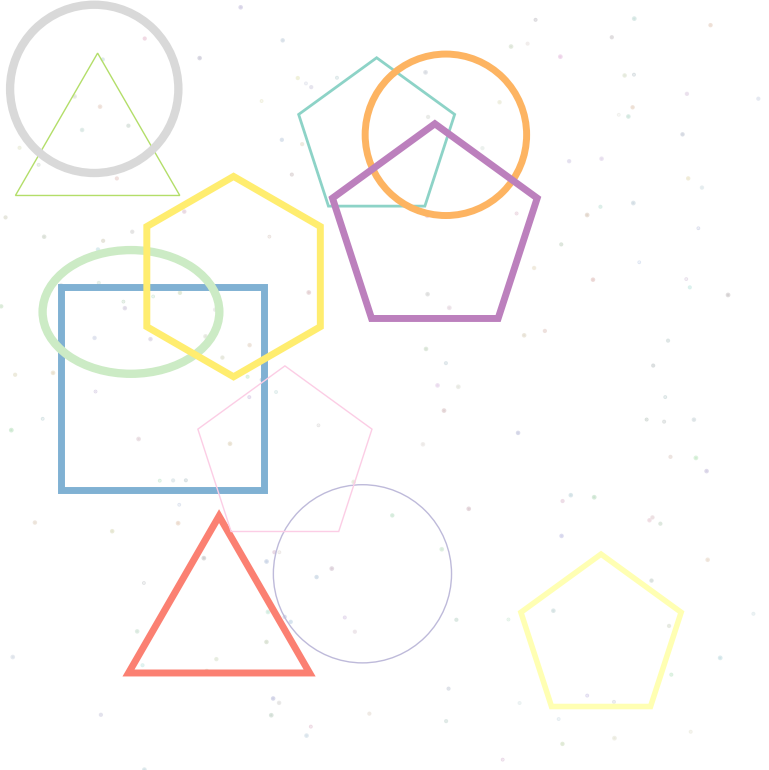[{"shape": "pentagon", "thickness": 1, "radius": 0.53, "center": [0.489, 0.818]}, {"shape": "pentagon", "thickness": 2, "radius": 0.55, "center": [0.781, 0.171]}, {"shape": "circle", "thickness": 0.5, "radius": 0.58, "center": [0.471, 0.255]}, {"shape": "triangle", "thickness": 2.5, "radius": 0.68, "center": [0.284, 0.194]}, {"shape": "square", "thickness": 2.5, "radius": 0.66, "center": [0.212, 0.496]}, {"shape": "circle", "thickness": 2.5, "radius": 0.52, "center": [0.579, 0.825]}, {"shape": "triangle", "thickness": 0.5, "radius": 0.62, "center": [0.127, 0.808]}, {"shape": "pentagon", "thickness": 0.5, "radius": 0.59, "center": [0.37, 0.406]}, {"shape": "circle", "thickness": 3, "radius": 0.55, "center": [0.122, 0.885]}, {"shape": "pentagon", "thickness": 2.5, "radius": 0.7, "center": [0.565, 0.699]}, {"shape": "oval", "thickness": 3, "radius": 0.57, "center": [0.17, 0.595]}, {"shape": "hexagon", "thickness": 2.5, "radius": 0.65, "center": [0.303, 0.641]}]